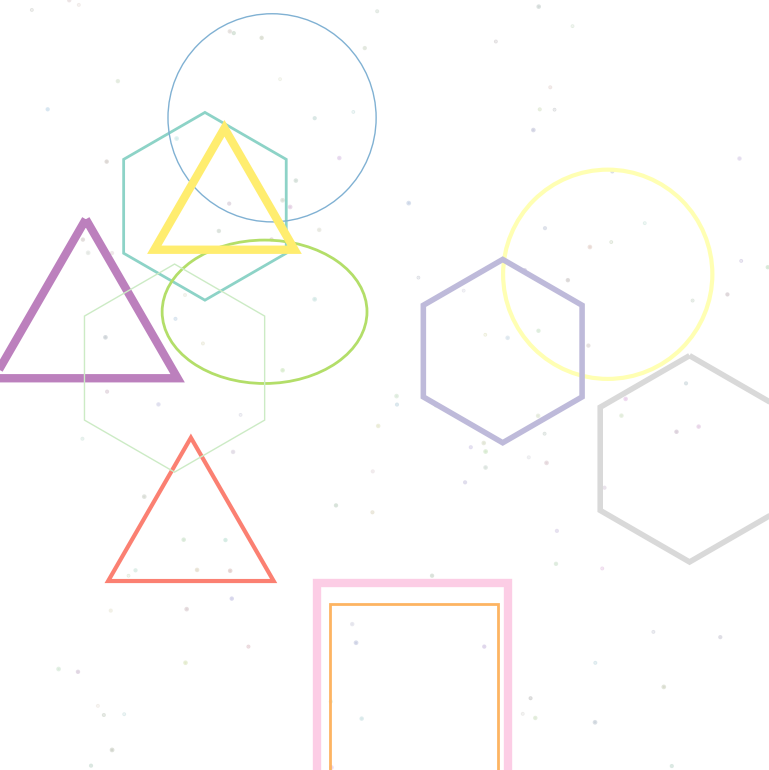[{"shape": "hexagon", "thickness": 1, "radius": 0.61, "center": [0.266, 0.732]}, {"shape": "circle", "thickness": 1.5, "radius": 0.68, "center": [0.789, 0.644]}, {"shape": "hexagon", "thickness": 2, "radius": 0.6, "center": [0.653, 0.544]}, {"shape": "triangle", "thickness": 1.5, "radius": 0.62, "center": [0.248, 0.307]}, {"shape": "circle", "thickness": 0.5, "radius": 0.68, "center": [0.353, 0.847]}, {"shape": "square", "thickness": 1, "radius": 0.54, "center": [0.538, 0.108]}, {"shape": "oval", "thickness": 1, "radius": 0.67, "center": [0.344, 0.595]}, {"shape": "square", "thickness": 3, "radius": 0.62, "center": [0.536, 0.119]}, {"shape": "hexagon", "thickness": 2, "radius": 0.67, "center": [0.896, 0.404]}, {"shape": "triangle", "thickness": 3, "radius": 0.69, "center": [0.111, 0.578]}, {"shape": "hexagon", "thickness": 0.5, "radius": 0.68, "center": [0.227, 0.522]}, {"shape": "triangle", "thickness": 3, "radius": 0.53, "center": [0.291, 0.728]}]